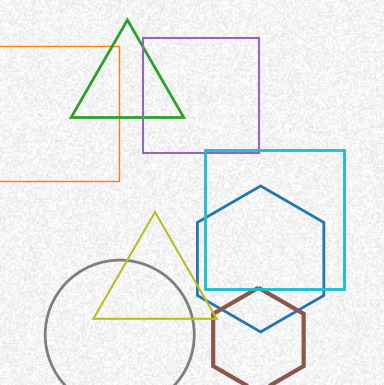[{"shape": "hexagon", "thickness": 2, "radius": 0.95, "center": [0.677, 0.327]}, {"shape": "square", "thickness": 1, "radius": 0.87, "center": [0.134, 0.705]}, {"shape": "triangle", "thickness": 2, "radius": 0.84, "center": [0.331, 0.779]}, {"shape": "square", "thickness": 1.5, "radius": 0.75, "center": [0.522, 0.752]}, {"shape": "hexagon", "thickness": 3, "radius": 0.68, "center": [0.671, 0.117]}, {"shape": "circle", "thickness": 2, "radius": 0.97, "center": [0.311, 0.131]}, {"shape": "triangle", "thickness": 1.5, "radius": 0.92, "center": [0.403, 0.264]}, {"shape": "square", "thickness": 2, "radius": 0.9, "center": [0.712, 0.43]}]